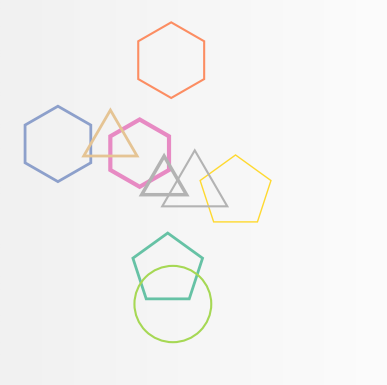[{"shape": "pentagon", "thickness": 2, "radius": 0.47, "center": [0.433, 0.3]}, {"shape": "hexagon", "thickness": 1.5, "radius": 0.49, "center": [0.442, 0.844]}, {"shape": "hexagon", "thickness": 2, "radius": 0.49, "center": [0.15, 0.626]}, {"shape": "hexagon", "thickness": 3, "radius": 0.44, "center": [0.36, 0.602]}, {"shape": "circle", "thickness": 1.5, "radius": 0.5, "center": [0.446, 0.21]}, {"shape": "pentagon", "thickness": 1, "radius": 0.48, "center": [0.608, 0.501]}, {"shape": "triangle", "thickness": 2, "radius": 0.4, "center": [0.285, 0.635]}, {"shape": "triangle", "thickness": 2.5, "radius": 0.33, "center": [0.424, 0.528]}, {"shape": "triangle", "thickness": 1.5, "radius": 0.48, "center": [0.503, 0.513]}]